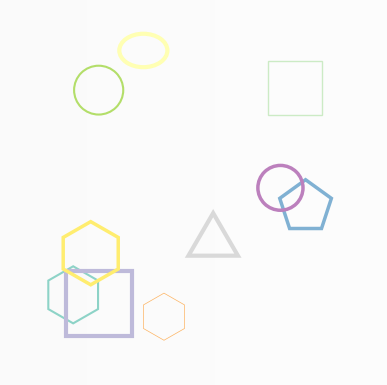[{"shape": "hexagon", "thickness": 1.5, "radius": 0.37, "center": [0.189, 0.234]}, {"shape": "oval", "thickness": 3, "radius": 0.31, "center": [0.37, 0.869]}, {"shape": "square", "thickness": 3, "radius": 0.42, "center": [0.256, 0.212]}, {"shape": "pentagon", "thickness": 2.5, "radius": 0.35, "center": [0.789, 0.463]}, {"shape": "hexagon", "thickness": 0.5, "radius": 0.31, "center": [0.423, 0.177]}, {"shape": "circle", "thickness": 1.5, "radius": 0.32, "center": [0.255, 0.766]}, {"shape": "triangle", "thickness": 3, "radius": 0.37, "center": [0.55, 0.373]}, {"shape": "circle", "thickness": 2.5, "radius": 0.29, "center": [0.724, 0.512]}, {"shape": "square", "thickness": 1, "radius": 0.35, "center": [0.762, 0.771]}, {"shape": "hexagon", "thickness": 2.5, "radius": 0.41, "center": [0.234, 0.342]}]